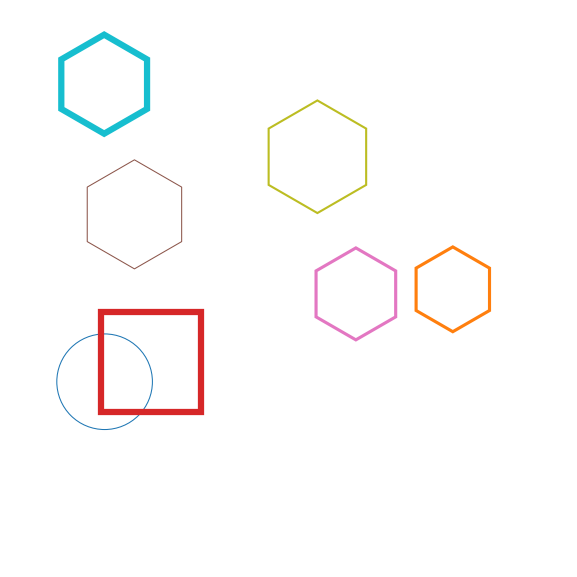[{"shape": "circle", "thickness": 0.5, "radius": 0.41, "center": [0.181, 0.338]}, {"shape": "hexagon", "thickness": 1.5, "radius": 0.37, "center": [0.784, 0.498]}, {"shape": "square", "thickness": 3, "radius": 0.43, "center": [0.262, 0.373]}, {"shape": "hexagon", "thickness": 0.5, "radius": 0.47, "center": [0.233, 0.628]}, {"shape": "hexagon", "thickness": 1.5, "radius": 0.4, "center": [0.616, 0.49]}, {"shape": "hexagon", "thickness": 1, "radius": 0.49, "center": [0.55, 0.728]}, {"shape": "hexagon", "thickness": 3, "radius": 0.43, "center": [0.18, 0.853]}]